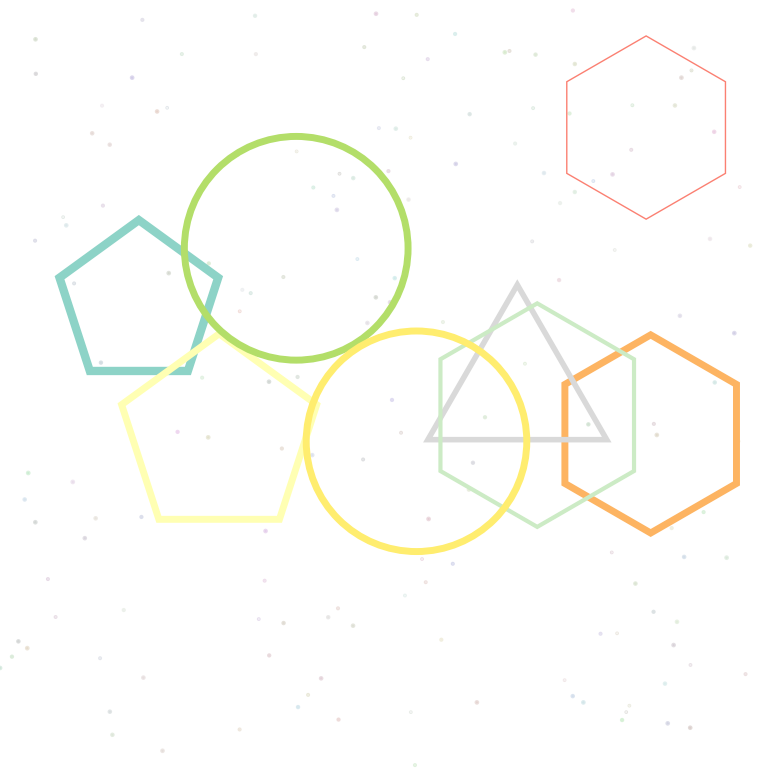[{"shape": "pentagon", "thickness": 3, "radius": 0.54, "center": [0.18, 0.606]}, {"shape": "pentagon", "thickness": 2.5, "radius": 0.67, "center": [0.285, 0.433]}, {"shape": "hexagon", "thickness": 0.5, "radius": 0.59, "center": [0.839, 0.834]}, {"shape": "hexagon", "thickness": 2.5, "radius": 0.64, "center": [0.845, 0.436]}, {"shape": "circle", "thickness": 2.5, "radius": 0.73, "center": [0.385, 0.678]}, {"shape": "triangle", "thickness": 2, "radius": 0.67, "center": [0.672, 0.496]}, {"shape": "hexagon", "thickness": 1.5, "radius": 0.73, "center": [0.698, 0.461]}, {"shape": "circle", "thickness": 2.5, "radius": 0.72, "center": [0.541, 0.427]}]